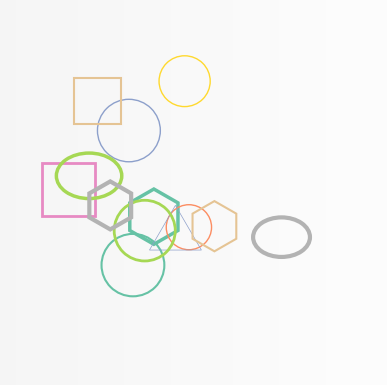[{"shape": "circle", "thickness": 1.5, "radius": 0.41, "center": [0.343, 0.311]}, {"shape": "hexagon", "thickness": 2.5, "radius": 0.36, "center": [0.397, 0.437]}, {"shape": "circle", "thickness": 1, "radius": 0.29, "center": [0.487, 0.41]}, {"shape": "circle", "thickness": 1, "radius": 0.41, "center": [0.333, 0.661]}, {"shape": "triangle", "thickness": 0.5, "radius": 0.39, "center": [0.453, 0.389]}, {"shape": "square", "thickness": 2, "radius": 0.34, "center": [0.178, 0.507]}, {"shape": "oval", "thickness": 2.5, "radius": 0.42, "center": [0.23, 0.543]}, {"shape": "circle", "thickness": 2, "radius": 0.39, "center": [0.373, 0.401]}, {"shape": "circle", "thickness": 1, "radius": 0.33, "center": [0.476, 0.789]}, {"shape": "hexagon", "thickness": 1.5, "radius": 0.33, "center": [0.553, 0.412]}, {"shape": "square", "thickness": 1.5, "radius": 0.3, "center": [0.252, 0.737]}, {"shape": "hexagon", "thickness": 3, "radius": 0.31, "center": [0.285, 0.466]}, {"shape": "oval", "thickness": 3, "radius": 0.37, "center": [0.727, 0.384]}]